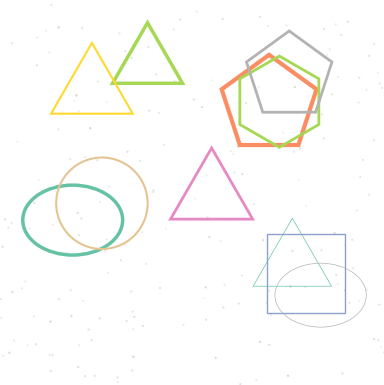[{"shape": "oval", "thickness": 2.5, "radius": 0.65, "center": [0.189, 0.428]}, {"shape": "triangle", "thickness": 0.5, "radius": 0.59, "center": [0.759, 0.315]}, {"shape": "pentagon", "thickness": 3, "radius": 0.65, "center": [0.699, 0.728]}, {"shape": "square", "thickness": 1, "radius": 0.51, "center": [0.795, 0.29]}, {"shape": "triangle", "thickness": 2, "radius": 0.62, "center": [0.55, 0.492]}, {"shape": "hexagon", "thickness": 2, "radius": 0.59, "center": [0.726, 0.736]}, {"shape": "triangle", "thickness": 2.5, "radius": 0.52, "center": [0.383, 0.836]}, {"shape": "triangle", "thickness": 1.5, "radius": 0.61, "center": [0.239, 0.766]}, {"shape": "circle", "thickness": 1.5, "radius": 0.59, "center": [0.265, 0.472]}, {"shape": "pentagon", "thickness": 2, "radius": 0.58, "center": [0.751, 0.803]}, {"shape": "oval", "thickness": 0.5, "radius": 0.59, "center": [0.833, 0.233]}]